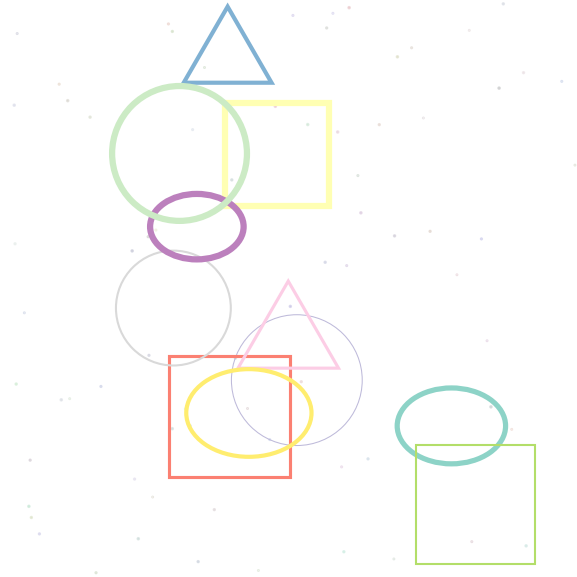[{"shape": "oval", "thickness": 2.5, "radius": 0.47, "center": [0.782, 0.262]}, {"shape": "square", "thickness": 3, "radius": 0.45, "center": [0.48, 0.732]}, {"shape": "circle", "thickness": 0.5, "radius": 0.57, "center": [0.514, 0.341]}, {"shape": "square", "thickness": 1.5, "radius": 0.52, "center": [0.398, 0.278]}, {"shape": "triangle", "thickness": 2, "radius": 0.44, "center": [0.394, 0.9]}, {"shape": "square", "thickness": 1, "radius": 0.51, "center": [0.823, 0.125]}, {"shape": "triangle", "thickness": 1.5, "radius": 0.5, "center": [0.499, 0.412]}, {"shape": "circle", "thickness": 1, "radius": 0.5, "center": [0.3, 0.466]}, {"shape": "oval", "thickness": 3, "radius": 0.4, "center": [0.341, 0.607]}, {"shape": "circle", "thickness": 3, "radius": 0.58, "center": [0.311, 0.733]}, {"shape": "oval", "thickness": 2, "radius": 0.54, "center": [0.431, 0.284]}]